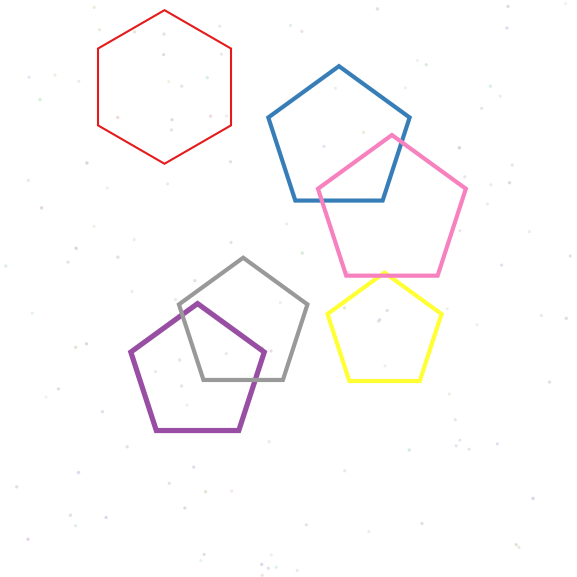[{"shape": "hexagon", "thickness": 1, "radius": 0.66, "center": [0.285, 0.849]}, {"shape": "pentagon", "thickness": 2, "radius": 0.64, "center": [0.587, 0.756]}, {"shape": "pentagon", "thickness": 2.5, "radius": 0.61, "center": [0.342, 0.352]}, {"shape": "pentagon", "thickness": 2, "radius": 0.52, "center": [0.666, 0.423]}, {"shape": "pentagon", "thickness": 2, "radius": 0.67, "center": [0.679, 0.631]}, {"shape": "pentagon", "thickness": 2, "radius": 0.59, "center": [0.421, 0.436]}]